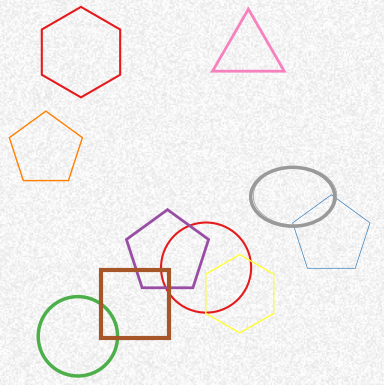[{"shape": "circle", "thickness": 1.5, "radius": 0.59, "center": [0.535, 0.305]}, {"shape": "hexagon", "thickness": 1.5, "radius": 0.59, "center": [0.21, 0.865]}, {"shape": "pentagon", "thickness": 0.5, "radius": 0.53, "center": [0.861, 0.389]}, {"shape": "circle", "thickness": 2.5, "radius": 0.52, "center": [0.202, 0.126]}, {"shape": "pentagon", "thickness": 2, "radius": 0.56, "center": [0.435, 0.343]}, {"shape": "pentagon", "thickness": 1, "radius": 0.5, "center": [0.119, 0.612]}, {"shape": "hexagon", "thickness": 1, "radius": 0.51, "center": [0.623, 0.237]}, {"shape": "square", "thickness": 3, "radius": 0.45, "center": [0.35, 0.211]}, {"shape": "triangle", "thickness": 2, "radius": 0.54, "center": [0.645, 0.869]}, {"shape": "oval", "thickness": 0.5, "radius": 0.54, "center": [0.766, 0.491]}, {"shape": "oval", "thickness": 2.5, "radius": 0.55, "center": [0.76, 0.489]}]